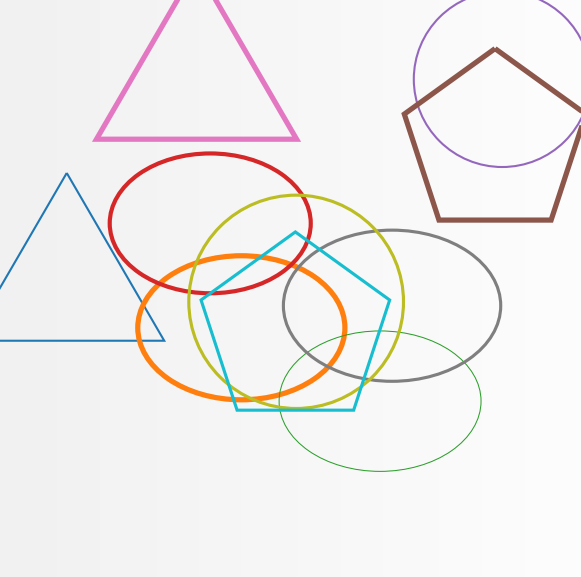[{"shape": "triangle", "thickness": 1, "radius": 0.97, "center": [0.115, 0.506]}, {"shape": "oval", "thickness": 2.5, "radius": 0.89, "center": [0.415, 0.432]}, {"shape": "oval", "thickness": 0.5, "radius": 0.87, "center": [0.654, 0.304]}, {"shape": "oval", "thickness": 2, "radius": 0.86, "center": [0.362, 0.612]}, {"shape": "circle", "thickness": 1, "radius": 0.76, "center": [0.864, 0.862]}, {"shape": "pentagon", "thickness": 2.5, "radius": 0.82, "center": [0.852, 0.751]}, {"shape": "triangle", "thickness": 2.5, "radius": 0.99, "center": [0.338, 0.857]}, {"shape": "oval", "thickness": 1.5, "radius": 0.93, "center": [0.674, 0.47]}, {"shape": "circle", "thickness": 1.5, "radius": 0.92, "center": [0.51, 0.477]}, {"shape": "pentagon", "thickness": 1.5, "radius": 0.85, "center": [0.508, 0.427]}]